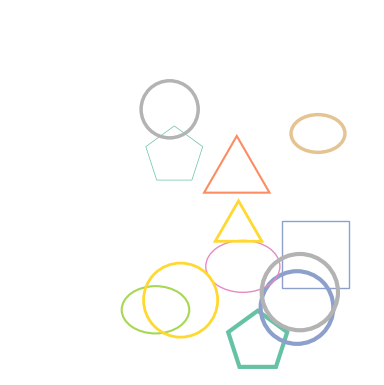[{"shape": "pentagon", "thickness": 0.5, "radius": 0.39, "center": [0.453, 0.595]}, {"shape": "pentagon", "thickness": 3, "radius": 0.4, "center": [0.669, 0.112]}, {"shape": "triangle", "thickness": 1.5, "radius": 0.49, "center": [0.615, 0.549]}, {"shape": "square", "thickness": 1, "radius": 0.43, "center": [0.82, 0.34]}, {"shape": "circle", "thickness": 3, "radius": 0.47, "center": [0.771, 0.201]}, {"shape": "oval", "thickness": 1, "radius": 0.48, "center": [0.631, 0.308]}, {"shape": "oval", "thickness": 1.5, "radius": 0.44, "center": [0.404, 0.195]}, {"shape": "triangle", "thickness": 2, "radius": 0.35, "center": [0.62, 0.408]}, {"shape": "circle", "thickness": 2, "radius": 0.48, "center": [0.469, 0.22]}, {"shape": "oval", "thickness": 2.5, "radius": 0.35, "center": [0.826, 0.653]}, {"shape": "circle", "thickness": 3, "radius": 0.5, "center": [0.779, 0.241]}, {"shape": "circle", "thickness": 2.5, "radius": 0.37, "center": [0.441, 0.716]}]